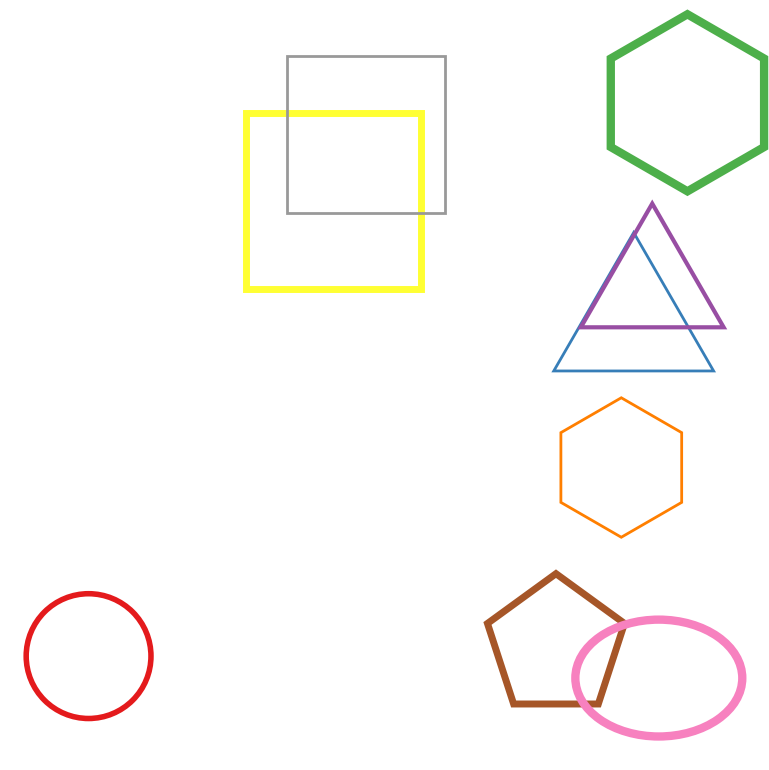[{"shape": "circle", "thickness": 2, "radius": 0.41, "center": [0.115, 0.148]}, {"shape": "triangle", "thickness": 1, "radius": 0.6, "center": [0.823, 0.578]}, {"shape": "hexagon", "thickness": 3, "radius": 0.57, "center": [0.893, 0.867]}, {"shape": "triangle", "thickness": 1.5, "radius": 0.54, "center": [0.847, 0.628]}, {"shape": "hexagon", "thickness": 1, "radius": 0.45, "center": [0.807, 0.393]}, {"shape": "square", "thickness": 2.5, "radius": 0.57, "center": [0.433, 0.739]}, {"shape": "pentagon", "thickness": 2.5, "radius": 0.47, "center": [0.722, 0.161]}, {"shape": "oval", "thickness": 3, "radius": 0.54, "center": [0.856, 0.119]}, {"shape": "square", "thickness": 1, "radius": 0.51, "center": [0.475, 0.826]}]